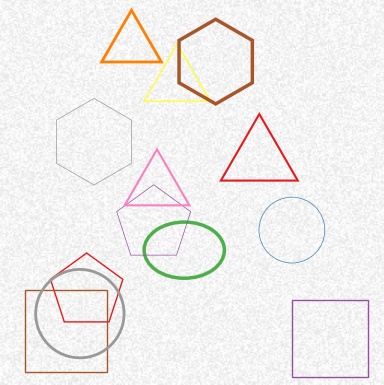[{"shape": "triangle", "thickness": 1.5, "radius": 0.58, "center": [0.674, 0.589]}, {"shape": "pentagon", "thickness": 1, "radius": 0.49, "center": [0.225, 0.244]}, {"shape": "circle", "thickness": 0.5, "radius": 0.43, "center": [0.758, 0.402]}, {"shape": "oval", "thickness": 2.5, "radius": 0.52, "center": [0.479, 0.35]}, {"shape": "pentagon", "thickness": 0.5, "radius": 0.51, "center": [0.399, 0.419]}, {"shape": "square", "thickness": 1, "radius": 0.5, "center": [0.857, 0.12]}, {"shape": "triangle", "thickness": 2, "radius": 0.45, "center": [0.342, 0.884]}, {"shape": "triangle", "thickness": 1, "radius": 0.5, "center": [0.46, 0.787]}, {"shape": "square", "thickness": 1, "radius": 0.53, "center": [0.172, 0.14]}, {"shape": "hexagon", "thickness": 2.5, "radius": 0.55, "center": [0.56, 0.84]}, {"shape": "triangle", "thickness": 1.5, "radius": 0.48, "center": [0.408, 0.515]}, {"shape": "hexagon", "thickness": 0.5, "radius": 0.56, "center": [0.244, 0.632]}, {"shape": "circle", "thickness": 2, "radius": 0.57, "center": [0.207, 0.185]}]